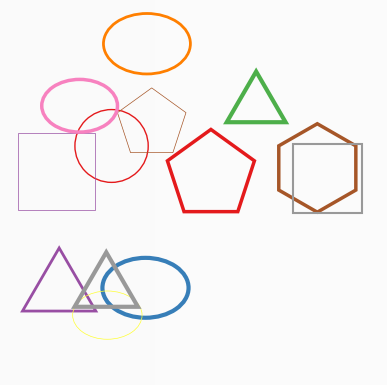[{"shape": "pentagon", "thickness": 2.5, "radius": 0.59, "center": [0.544, 0.546]}, {"shape": "circle", "thickness": 1, "radius": 0.47, "center": [0.288, 0.621]}, {"shape": "oval", "thickness": 3, "radius": 0.56, "center": [0.375, 0.252]}, {"shape": "triangle", "thickness": 3, "radius": 0.44, "center": [0.661, 0.726]}, {"shape": "triangle", "thickness": 2, "radius": 0.55, "center": [0.153, 0.247]}, {"shape": "square", "thickness": 0.5, "radius": 0.5, "center": [0.146, 0.554]}, {"shape": "oval", "thickness": 2, "radius": 0.56, "center": [0.379, 0.886]}, {"shape": "oval", "thickness": 0.5, "radius": 0.45, "center": [0.277, 0.181]}, {"shape": "hexagon", "thickness": 2.5, "radius": 0.57, "center": [0.819, 0.564]}, {"shape": "pentagon", "thickness": 0.5, "radius": 0.46, "center": [0.392, 0.679]}, {"shape": "oval", "thickness": 2.5, "radius": 0.49, "center": [0.205, 0.725]}, {"shape": "triangle", "thickness": 3, "radius": 0.47, "center": [0.274, 0.25]}, {"shape": "square", "thickness": 1.5, "radius": 0.45, "center": [0.845, 0.536]}]